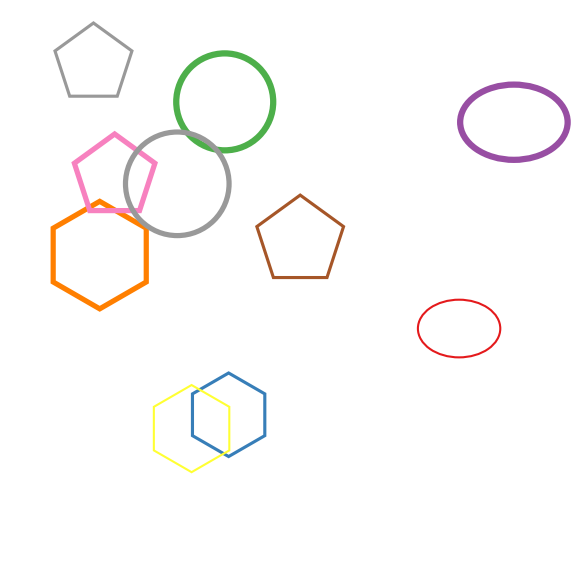[{"shape": "oval", "thickness": 1, "radius": 0.36, "center": [0.795, 0.43]}, {"shape": "hexagon", "thickness": 1.5, "radius": 0.36, "center": [0.396, 0.281]}, {"shape": "circle", "thickness": 3, "radius": 0.42, "center": [0.389, 0.823]}, {"shape": "oval", "thickness": 3, "radius": 0.47, "center": [0.89, 0.787]}, {"shape": "hexagon", "thickness": 2.5, "radius": 0.47, "center": [0.173, 0.557]}, {"shape": "hexagon", "thickness": 1, "radius": 0.38, "center": [0.332, 0.257]}, {"shape": "pentagon", "thickness": 1.5, "radius": 0.39, "center": [0.52, 0.582]}, {"shape": "pentagon", "thickness": 2.5, "radius": 0.37, "center": [0.199, 0.694]}, {"shape": "pentagon", "thickness": 1.5, "radius": 0.35, "center": [0.162, 0.889]}, {"shape": "circle", "thickness": 2.5, "radius": 0.45, "center": [0.307, 0.681]}]